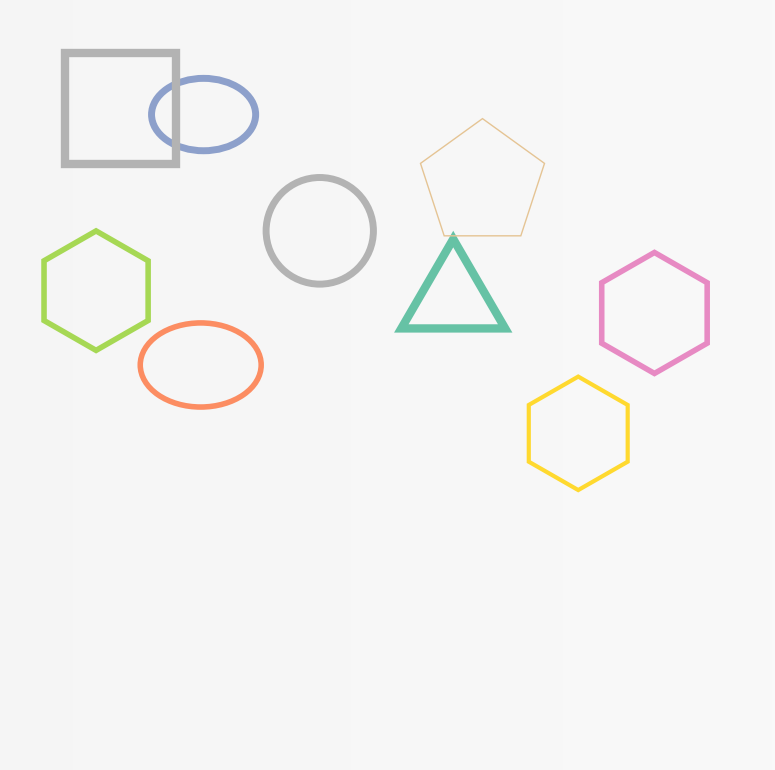[{"shape": "triangle", "thickness": 3, "radius": 0.39, "center": [0.585, 0.612]}, {"shape": "oval", "thickness": 2, "radius": 0.39, "center": [0.259, 0.526]}, {"shape": "oval", "thickness": 2.5, "radius": 0.34, "center": [0.263, 0.851]}, {"shape": "hexagon", "thickness": 2, "radius": 0.39, "center": [0.844, 0.594]}, {"shape": "hexagon", "thickness": 2, "radius": 0.39, "center": [0.124, 0.623]}, {"shape": "hexagon", "thickness": 1.5, "radius": 0.37, "center": [0.746, 0.437]}, {"shape": "pentagon", "thickness": 0.5, "radius": 0.42, "center": [0.623, 0.762]}, {"shape": "circle", "thickness": 2.5, "radius": 0.35, "center": [0.413, 0.7]}, {"shape": "square", "thickness": 3, "radius": 0.36, "center": [0.155, 0.859]}]